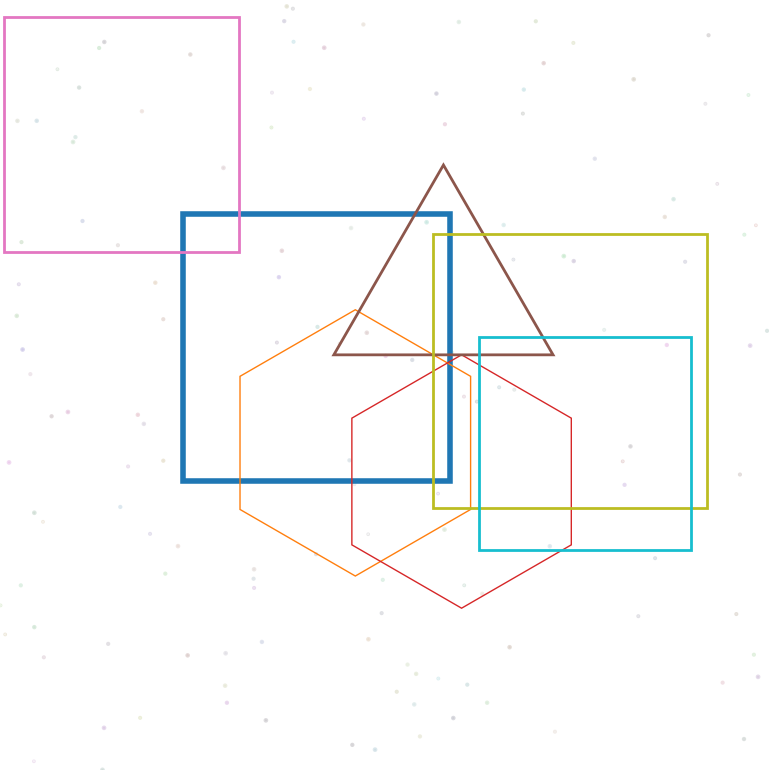[{"shape": "square", "thickness": 2, "radius": 0.87, "center": [0.412, 0.549]}, {"shape": "hexagon", "thickness": 0.5, "radius": 0.86, "center": [0.461, 0.425]}, {"shape": "hexagon", "thickness": 0.5, "radius": 0.82, "center": [0.599, 0.375]}, {"shape": "triangle", "thickness": 1, "radius": 0.82, "center": [0.576, 0.621]}, {"shape": "square", "thickness": 1, "radius": 0.76, "center": [0.158, 0.825]}, {"shape": "square", "thickness": 1, "radius": 0.89, "center": [0.741, 0.518]}, {"shape": "square", "thickness": 1, "radius": 0.69, "center": [0.76, 0.424]}]